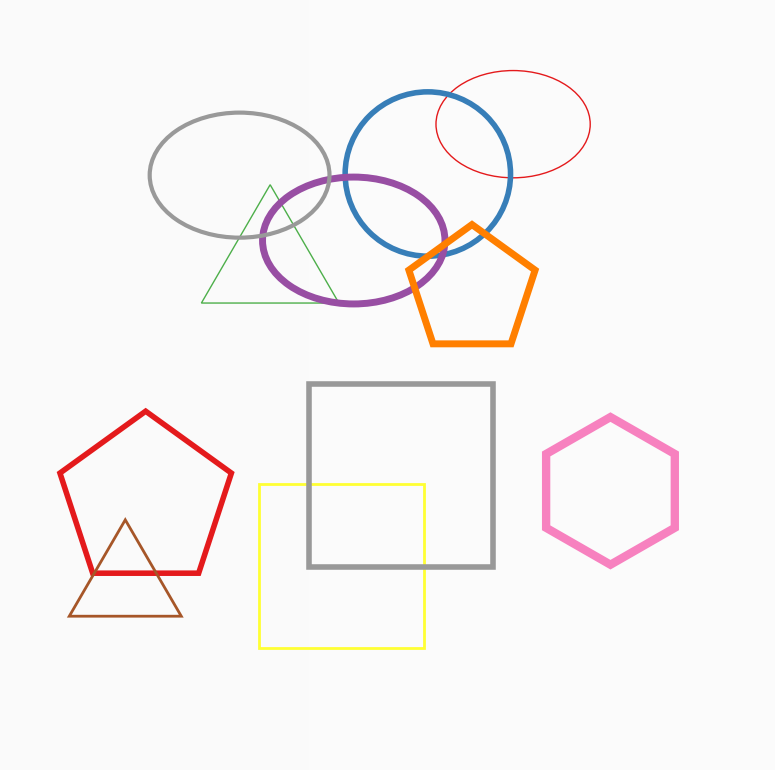[{"shape": "oval", "thickness": 0.5, "radius": 0.5, "center": [0.662, 0.839]}, {"shape": "pentagon", "thickness": 2, "radius": 0.58, "center": [0.188, 0.35]}, {"shape": "circle", "thickness": 2, "radius": 0.53, "center": [0.552, 0.774]}, {"shape": "triangle", "thickness": 0.5, "radius": 0.51, "center": [0.349, 0.658]}, {"shape": "oval", "thickness": 2.5, "radius": 0.59, "center": [0.456, 0.688]}, {"shape": "pentagon", "thickness": 2.5, "radius": 0.43, "center": [0.609, 0.623]}, {"shape": "square", "thickness": 1, "radius": 0.53, "center": [0.441, 0.265]}, {"shape": "triangle", "thickness": 1, "radius": 0.42, "center": [0.162, 0.241]}, {"shape": "hexagon", "thickness": 3, "radius": 0.48, "center": [0.788, 0.362]}, {"shape": "square", "thickness": 2, "radius": 0.6, "center": [0.517, 0.383]}, {"shape": "oval", "thickness": 1.5, "radius": 0.58, "center": [0.309, 0.773]}]